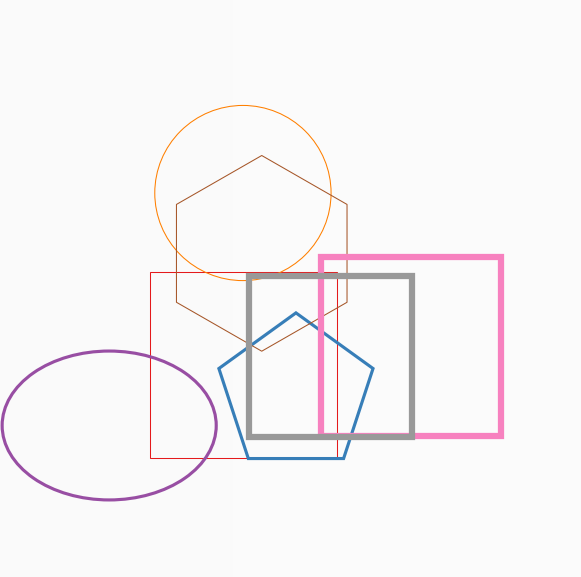[{"shape": "square", "thickness": 0.5, "radius": 0.81, "center": [0.419, 0.367]}, {"shape": "pentagon", "thickness": 1.5, "radius": 0.7, "center": [0.509, 0.318]}, {"shape": "oval", "thickness": 1.5, "radius": 0.92, "center": [0.188, 0.262]}, {"shape": "circle", "thickness": 0.5, "radius": 0.76, "center": [0.418, 0.665]}, {"shape": "hexagon", "thickness": 0.5, "radius": 0.85, "center": [0.45, 0.56]}, {"shape": "square", "thickness": 3, "radius": 0.77, "center": [0.707, 0.4]}, {"shape": "square", "thickness": 3, "radius": 0.7, "center": [0.569, 0.382]}]